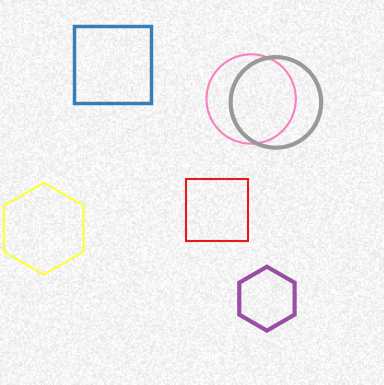[{"shape": "square", "thickness": 1.5, "radius": 0.4, "center": [0.564, 0.455]}, {"shape": "square", "thickness": 2.5, "radius": 0.5, "center": [0.293, 0.833]}, {"shape": "hexagon", "thickness": 3, "radius": 0.42, "center": [0.693, 0.224]}, {"shape": "hexagon", "thickness": 1.5, "radius": 0.6, "center": [0.114, 0.406]}, {"shape": "circle", "thickness": 1.5, "radius": 0.58, "center": [0.652, 0.743]}, {"shape": "circle", "thickness": 3, "radius": 0.59, "center": [0.717, 0.734]}]